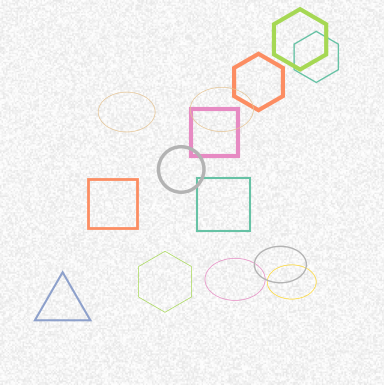[{"shape": "hexagon", "thickness": 1, "radius": 0.33, "center": [0.821, 0.852]}, {"shape": "square", "thickness": 1.5, "radius": 0.34, "center": [0.58, 0.469]}, {"shape": "square", "thickness": 2, "radius": 0.32, "center": [0.292, 0.471]}, {"shape": "hexagon", "thickness": 3, "radius": 0.37, "center": [0.671, 0.787]}, {"shape": "triangle", "thickness": 1.5, "radius": 0.42, "center": [0.163, 0.21]}, {"shape": "oval", "thickness": 0.5, "radius": 0.39, "center": [0.611, 0.274]}, {"shape": "square", "thickness": 3, "radius": 0.3, "center": [0.557, 0.655]}, {"shape": "hexagon", "thickness": 0.5, "radius": 0.4, "center": [0.429, 0.268]}, {"shape": "hexagon", "thickness": 3, "radius": 0.39, "center": [0.779, 0.898]}, {"shape": "oval", "thickness": 0.5, "radius": 0.32, "center": [0.758, 0.268]}, {"shape": "oval", "thickness": 0.5, "radius": 0.37, "center": [0.329, 0.709]}, {"shape": "oval", "thickness": 0.5, "radius": 0.41, "center": [0.576, 0.716]}, {"shape": "circle", "thickness": 2.5, "radius": 0.3, "center": [0.471, 0.56]}, {"shape": "oval", "thickness": 1, "radius": 0.34, "center": [0.728, 0.313]}]